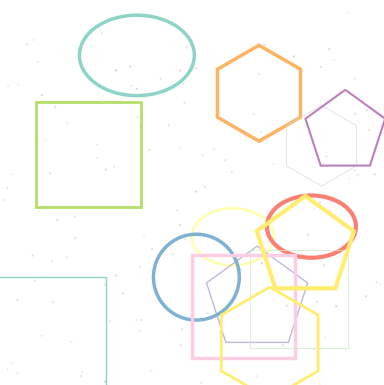[{"shape": "square", "thickness": 1, "radius": 0.72, "center": [0.131, 0.135]}, {"shape": "oval", "thickness": 2.5, "radius": 0.75, "center": [0.356, 0.856]}, {"shape": "oval", "thickness": 2, "radius": 0.53, "center": [0.605, 0.385]}, {"shape": "pentagon", "thickness": 1, "radius": 0.69, "center": [0.668, 0.222]}, {"shape": "oval", "thickness": 3, "radius": 0.58, "center": [0.809, 0.411]}, {"shape": "circle", "thickness": 2.5, "radius": 0.56, "center": [0.51, 0.28]}, {"shape": "hexagon", "thickness": 2.5, "radius": 0.62, "center": [0.673, 0.758]}, {"shape": "square", "thickness": 2, "radius": 0.68, "center": [0.23, 0.599]}, {"shape": "square", "thickness": 2.5, "radius": 0.67, "center": [0.632, 0.203]}, {"shape": "hexagon", "thickness": 0.5, "radius": 0.52, "center": [0.835, 0.621]}, {"shape": "pentagon", "thickness": 1.5, "radius": 0.54, "center": [0.897, 0.658]}, {"shape": "square", "thickness": 0.5, "radius": 0.63, "center": [0.777, 0.223]}, {"shape": "pentagon", "thickness": 3, "radius": 0.66, "center": [0.793, 0.358]}, {"shape": "hexagon", "thickness": 2, "radius": 0.73, "center": [0.701, 0.109]}]